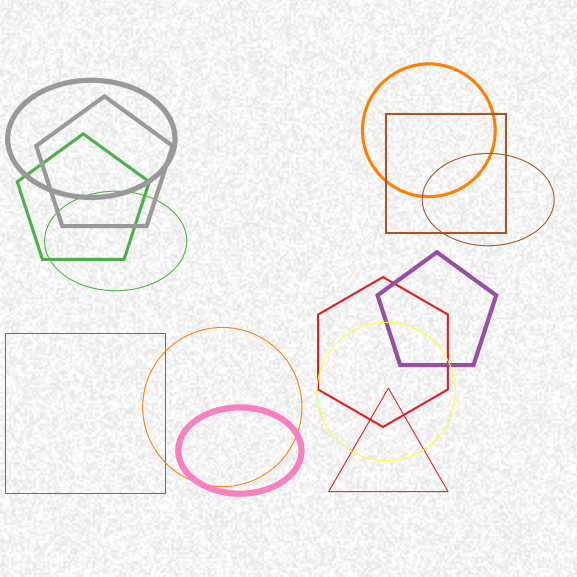[{"shape": "hexagon", "thickness": 1, "radius": 0.65, "center": [0.663, 0.39]}, {"shape": "triangle", "thickness": 0.5, "radius": 0.6, "center": [0.672, 0.208]}, {"shape": "square", "thickness": 0.5, "radius": 0.69, "center": [0.147, 0.284]}, {"shape": "pentagon", "thickness": 1.5, "radius": 0.6, "center": [0.144, 0.647]}, {"shape": "oval", "thickness": 0.5, "radius": 0.62, "center": [0.2, 0.582]}, {"shape": "pentagon", "thickness": 2, "radius": 0.54, "center": [0.756, 0.454]}, {"shape": "circle", "thickness": 0.5, "radius": 0.69, "center": [0.385, 0.294]}, {"shape": "circle", "thickness": 1.5, "radius": 0.57, "center": [0.743, 0.774]}, {"shape": "circle", "thickness": 0.5, "radius": 0.6, "center": [0.669, 0.321]}, {"shape": "square", "thickness": 1, "radius": 0.52, "center": [0.772, 0.699]}, {"shape": "oval", "thickness": 0.5, "radius": 0.57, "center": [0.845, 0.654]}, {"shape": "oval", "thickness": 3, "radius": 0.53, "center": [0.415, 0.219]}, {"shape": "pentagon", "thickness": 2, "radius": 0.62, "center": [0.181, 0.708]}, {"shape": "oval", "thickness": 2.5, "radius": 0.72, "center": [0.158, 0.759]}]